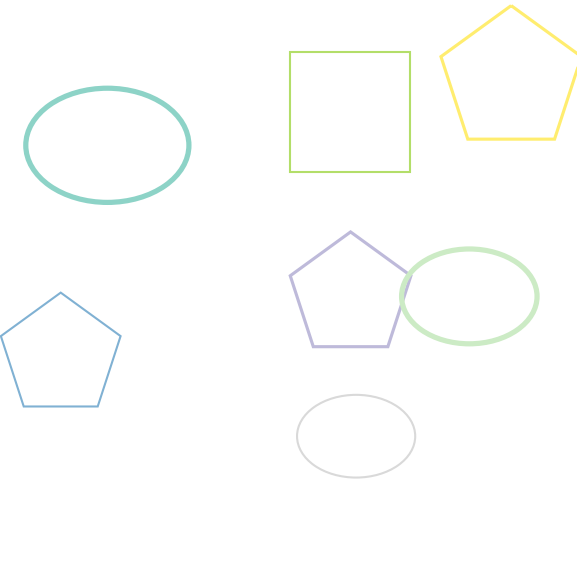[{"shape": "oval", "thickness": 2.5, "radius": 0.71, "center": [0.186, 0.748]}, {"shape": "pentagon", "thickness": 1.5, "radius": 0.55, "center": [0.607, 0.488]}, {"shape": "pentagon", "thickness": 1, "radius": 0.54, "center": [0.105, 0.383]}, {"shape": "square", "thickness": 1, "radius": 0.52, "center": [0.606, 0.805]}, {"shape": "oval", "thickness": 1, "radius": 0.51, "center": [0.617, 0.244]}, {"shape": "oval", "thickness": 2.5, "radius": 0.59, "center": [0.813, 0.486]}, {"shape": "pentagon", "thickness": 1.5, "radius": 0.64, "center": [0.885, 0.862]}]